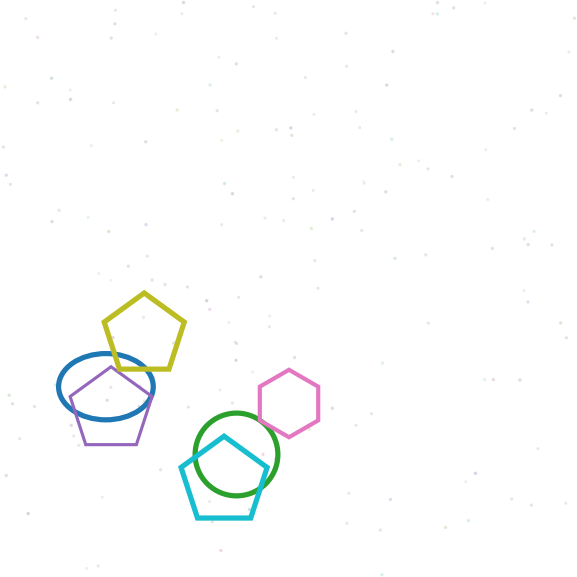[{"shape": "oval", "thickness": 2.5, "radius": 0.41, "center": [0.183, 0.33]}, {"shape": "circle", "thickness": 2.5, "radius": 0.36, "center": [0.41, 0.212]}, {"shape": "pentagon", "thickness": 1.5, "radius": 0.37, "center": [0.192, 0.289]}, {"shape": "hexagon", "thickness": 2, "radius": 0.29, "center": [0.5, 0.3]}, {"shape": "pentagon", "thickness": 2.5, "radius": 0.36, "center": [0.25, 0.419]}, {"shape": "pentagon", "thickness": 2.5, "radius": 0.39, "center": [0.388, 0.165]}]